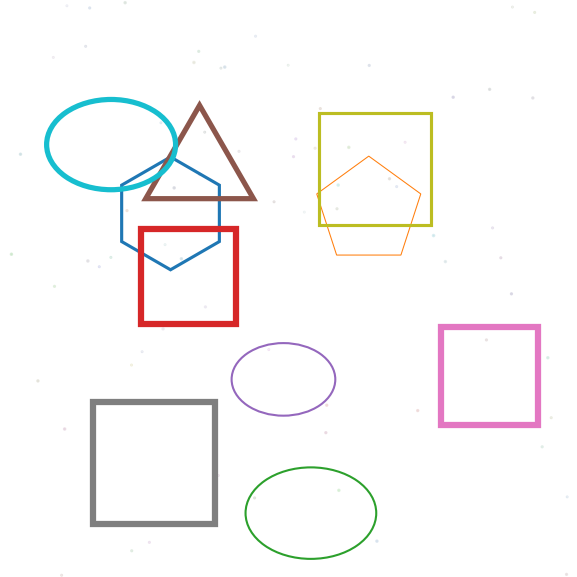[{"shape": "hexagon", "thickness": 1.5, "radius": 0.49, "center": [0.295, 0.63]}, {"shape": "pentagon", "thickness": 0.5, "radius": 0.47, "center": [0.639, 0.634]}, {"shape": "oval", "thickness": 1, "radius": 0.57, "center": [0.538, 0.111]}, {"shape": "square", "thickness": 3, "radius": 0.41, "center": [0.327, 0.52]}, {"shape": "oval", "thickness": 1, "radius": 0.45, "center": [0.491, 0.342]}, {"shape": "triangle", "thickness": 2.5, "radius": 0.54, "center": [0.346, 0.709]}, {"shape": "square", "thickness": 3, "radius": 0.42, "center": [0.848, 0.348]}, {"shape": "square", "thickness": 3, "radius": 0.53, "center": [0.267, 0.198]}, {"shape": "square", "thickness": 1.5, "radius": 0.48, "center": [0.65, 0.707]}, {"shape": "oval", "thickness": 2.5, "radius": 0.56, "center": [0.192, 0.749]}]